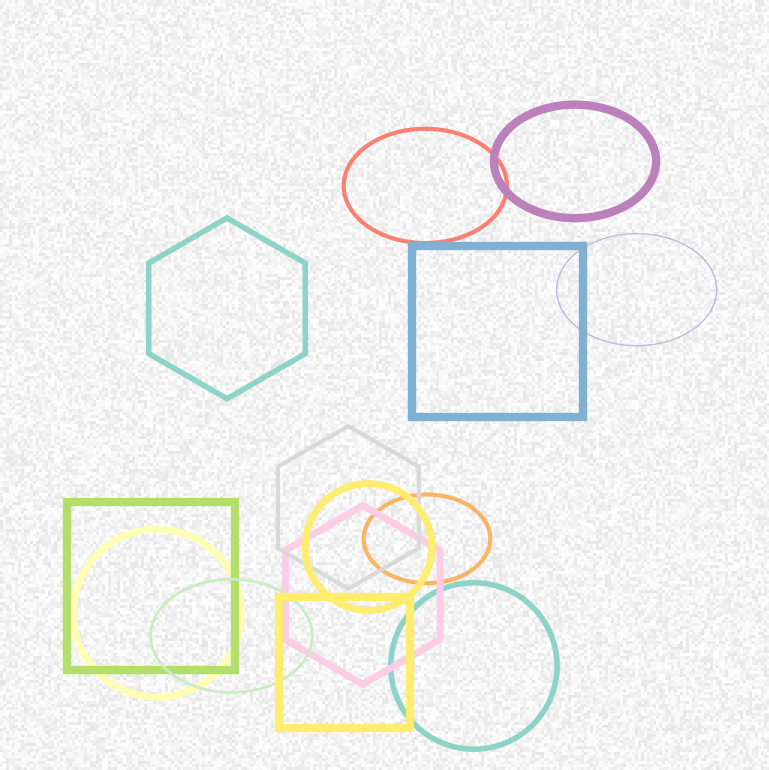[{"shape": "hexagon", "thickness": 2, "radius": 0.59, "center": [0.295, 0.599]}, {"shape": "circle", "thickness": 2, "radius": 0.54, "center": [0.615, 0.135]}, {"shape": "circle", "thickness": 2.5, "radius": 0.55, "center": [0.204, 0.204]}, {"shape": "oval", "thickness": 0.5, "radius": 0.52, "center": [0.827, 0.624]}, {"shape": "oval", "thickness": 1.5, "radius": 0.53, "center": [0.552, 0.759]}, {"shape": "square", "thickness": 3, "radius": 0.56, "center": [0.646, 0.57]}, {"shape": "oval", "thickness": 1.5, "radius": 0.41, "center": [0.554, 0.3]}, {"shape": "square", "thickness": 3, "radius": 0.54, "center": [0.196, 0.239]}, {"shape": "hexagon", "thickness": 2.5, "radius": 0.58, "center": [0.471, 0.227]}, {"shape": "hexagon", "thickness": 1.5, "radius": 0.53, "center": [0.452, 0.341]}, {"shape": "oval", "thickness": 3, "radius": 0.53, "center": [0.747, 0.79]}, {"shape": "oval", "thickness": 1, "radius": 0.52, "center": [0.301, 0.174]}, {"shape": "square", "thickness": 3, "radius": 0.43, "center": [0.448, 0.139]}, {"shape": "circle", "thickness": 2.5, "radius": 0.41, "center": [0.478, 0.29]}]